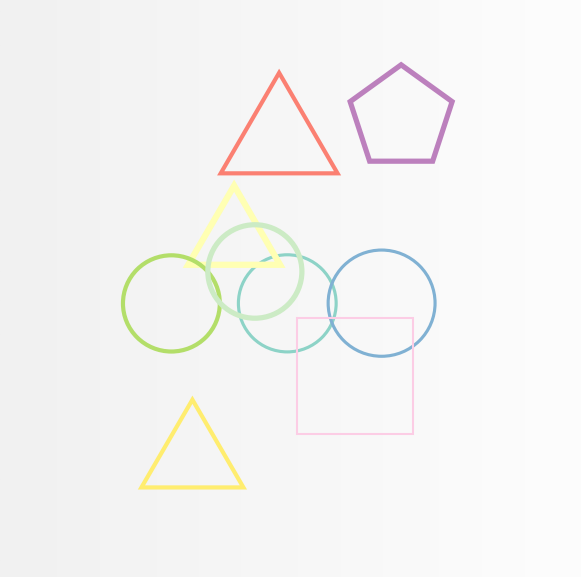[{"shape": "circle", "thickness": 1.5, "radius": 0.42, "center": [0.494, 0.474]}, {"shape": "triangle", "thickness": 3, "radius": 0.46, "center": [0.403, 0.586]}, {"shape": "triangle", "thickness": 2, "radius": 0.58, "center": [0.48, 0.757]}, {"shape": "circle", "thickness": 1.5, "radius": 0.46, "center": [0.657, 0.474]}, {"shape": "circle", "thickness": 2, "radius": 0.42, "center": [0.295, 0.474]}, {"shape": "square", "thickness": 1, "radius": 0.5, "center": [0.611, 0.348]}, {"shape": "pentagon", "thickness": 2.5, "radius": 0.46, "center": [0.69, 0.795]}, {"shape": "circle", "thickness": 2.5, "radius": 0.4, "center": [0.438, 0.529]}, {"shape": "triangle", "thickness": 2, "radius": 0.51, "center": [0.331, 0.206]}]